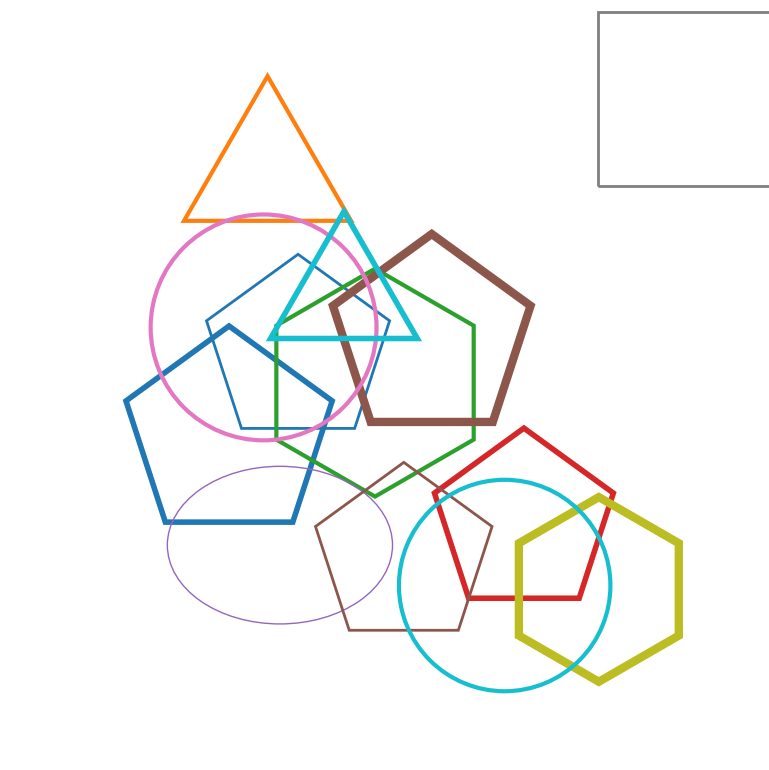[{"shape": "pentagon", "thickness": 2, "radius": 0.7, "center": [0.297, 0.436]}, {"shape": "pentagon", "thickness": 1, "radius": 0.63, "center": [0.387, 0.545]}, {"shape": "triangle", "thickness": 1.5, "radius": 0.63, "center": [0.347, 0.776]}, {"shape": "hexagon", "thickness": 1.5, "radius": 0.74, "center": [0.487, 0.503]}, {"shape": "pentagon", "thickness": 2, "radius": 0.61, "center": [0.68, 0.322]}, {"shape": "oval", "thickness": 0.5, "radius": 0.73, "center": [0.364, 0.292]}, {"shape": "pentagon", "thickness": 3, "radius": 0.67, "center": [0.561, 0.561]}, {"shape": "pentagon", "thickness": 1, "radius": 0.6, "center": [0.524, 0.279]}, {"shape": "circle", "thickness": 1.5, "radius": 0.73, "center": [0.342, 0.575]}, {"shape": "square", "thickness": 1, "radius": 0.57, "center": [0.89, 0.871]}, {"shape": "hexagon", "thickness": 3, "radius": 0.6, "center": [0.778, 0.235]}, {"shape": "triangle", "thickness": 2, "radius": 0.55, "center": [0.447, 0.615]}, {"shape": "circle", "thickness": 1.5, "radius": 0.69, "center": [0.655, 0.24]}]